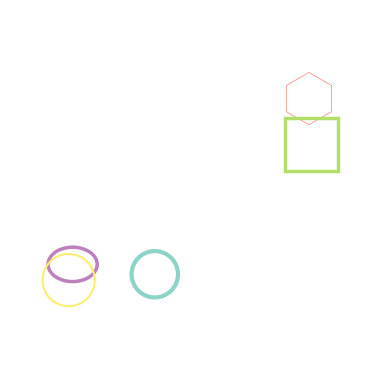[{"shape": "circle", "thickness": 3, "radius": 0.3, "center": [0.402, 0.288]}, {"shape": "hexagon", "thickness": 0.5, "radius": 0.34, "center": [0.802, 0.744]}, {"shape": "square", "thickness": 2.5, "radius": 0.35, "center": [0.81, 0.624]}, {"shape": "oval", "thickness": 2.5, "radius": 0.32, "center": [0.189, 0.313]}, {"shape": "circle", "thickness": 1.5, "radius": 0.34, "center": [0.178, 0.273]}]